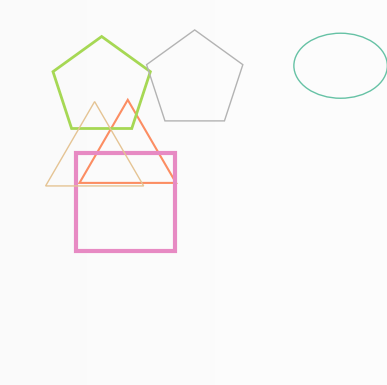[{"shape": "oval", "thickness": 1, "radius": 0.6, "center": [0.879, 0.829]}, {"shape": "triangle", "thickness": 1.5, "radius": 0.72, "center": [0.33, 0.597]}, {"shape": "square", "thickness": 3, "radius": 0.63, "center": [0.324, 0.475]}, {"shape": "pentagon", "thickness": 2, "radius": 0.66, "center": [0.262, 0.773]}, {"shape": "triangle", "thickness": 1, "radius": 0.73, "center": [0.244, 0.59]}, {"shape": "pentagon", "thickness": 1, "radius": 0.65, "center": [0.502, 0.792]}]